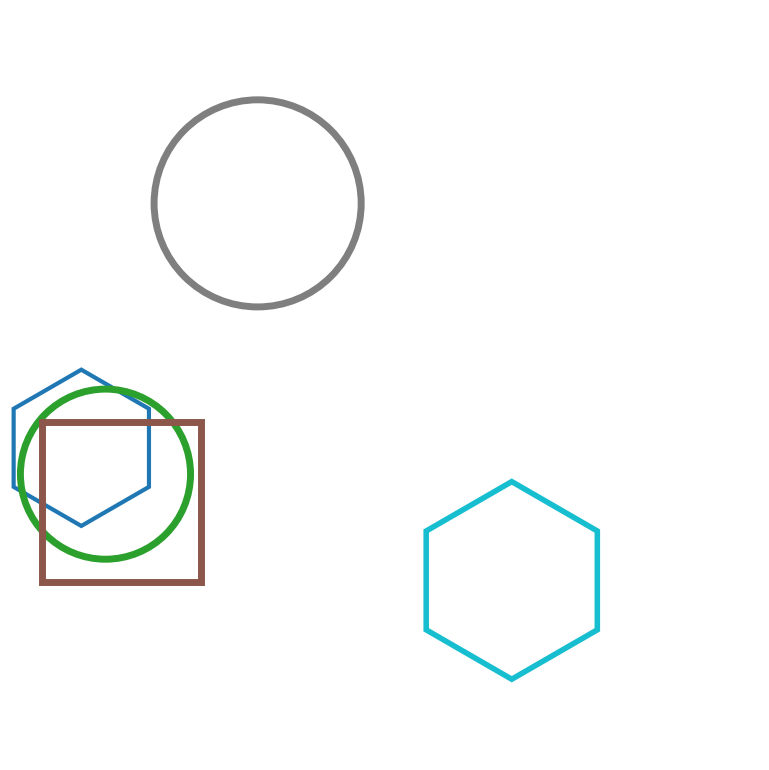[{"shape": "hexagon", "thickness": 1.5, "radius": 0.51, "center": [0.106, 0.418]}, {"shape": "circle", "thickness": 2.5, "radius": 0.55, "center": [0.137, 0.384]}, {"shape": "square", "thickness": 2.5, "radius": 0.52, "center": [0.158, 0.348]}, {"shape": "circle", "thickness": 2.5, "radius": 0.67, "center": [0.335, 0.736]}, {"shape": "hexagon", "thickness": 2, "radius": 0.64, "center": [0.665, 0.246]}]